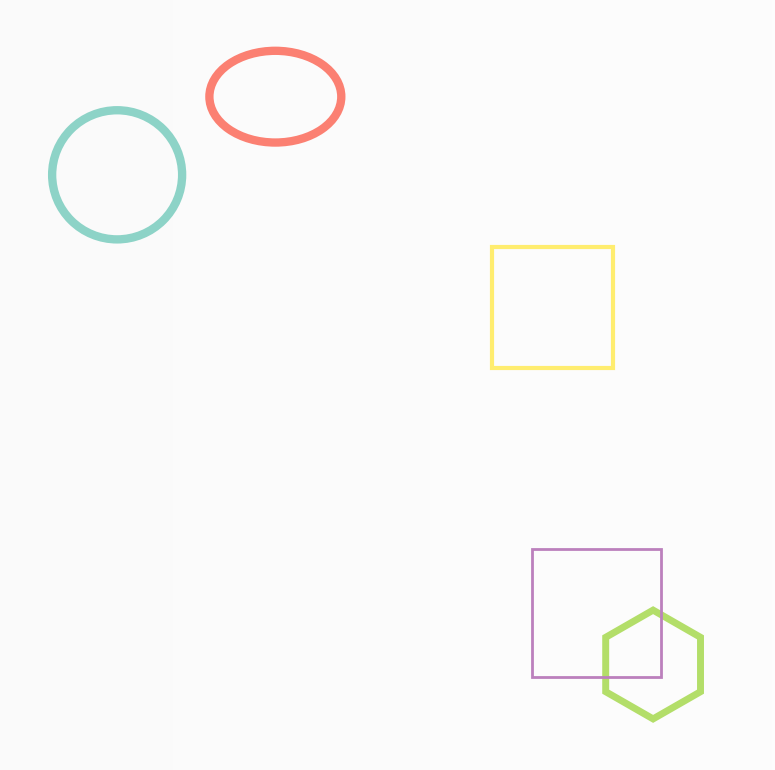[{"shape": "circle", "thickness": 3, "radius": 0.42, "center": [0.151, 0.773]}, {"shape": "oval", "thickness": 3, "radius": 0.43, "center": [0.355, 0.874]}, {"shape": "hexagon", "thickness": 2.5, "radius": 0.35, "center": [0.843, 0.137]}, {"shape": "square", "thickness": 1, "radius": 0.42, "center": [0.77, 0.204]}, {"shape": "square", "thickness": 1.5, "radius": 0.39, "center": [0.713, 0.601]}]